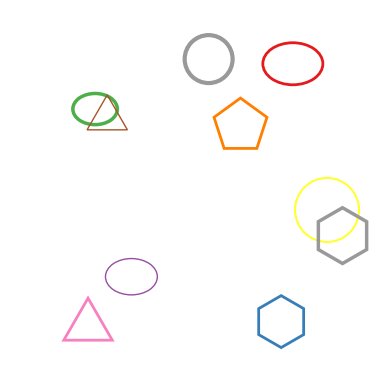[{"shape": "oval", "thickness": 2, "radius": 0.39, "center": [0.761, 0.834]}, {"shape": "hexagon", "thickness": 2, "radius": 0.34, "center": [0.73, 0.165]}, {"shape": "oval", "thickness": 2.5, "radius": 0.29, "center": [0.247, 0.717]}, {"shape": "oval", "thickness": 1, "radius": 0.34, "center": [0.341, 0.281]}, {"shape": "pentagon", "thickness": 2, "radius": 0.36, "center": [0.625, 0.673]}, {"shape": "circle", "thickness": 1.5, "radius": 0.42, "center": [0.849, 0.455]}, {"shape": "triangle", "thickness": 1, "radius": 0.3, "center": [0.279, 0.693]}, {"shape": "triangle", "thickness": 2, "radius": 0.36, "center": [0.229, 0.153]}, {"shape": "hexagon", "thickness": 2.5, "radius": 0.36, "center": [0.89, 0.388]}, {"shape": "circle", "thickness": 3, "radius": 0.31, "center": [0.542, 0.847]}]